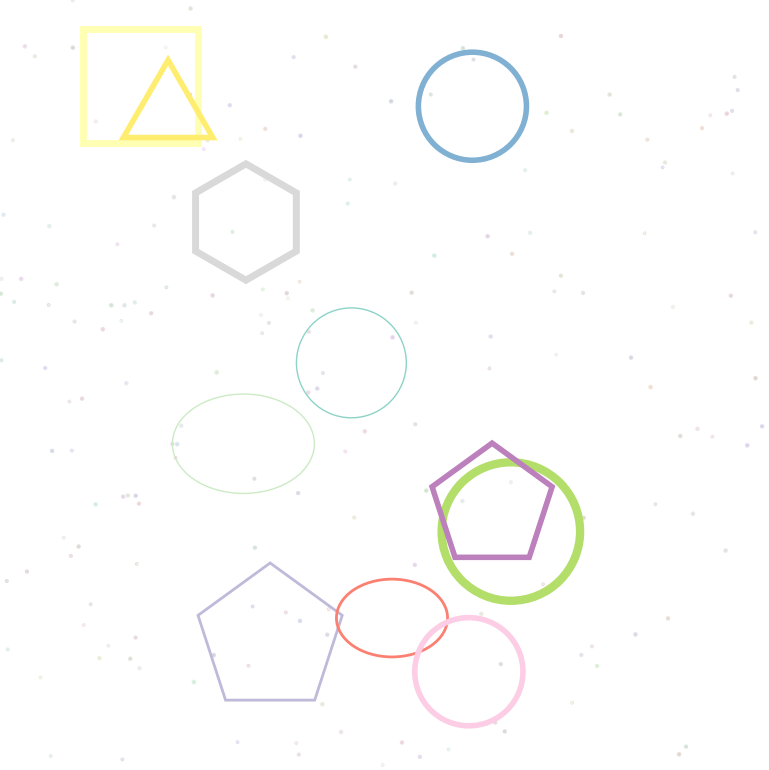[{"shape": "circle", "thickness": 0.5, "radius": 0.36, "center": [0.456, 0.529]}, {"shape": "square", "thickness": 2.5, "radius": 0.37, "center": [0.182, 0.888]}, {"shape": "pentagon", "thickness": 1, "radius": 0.49, "center": [0.351, 0.17]}, {"shape": "oval", "thickness": 1, "radius": 0.36, "center": [0.509, 0.197]}, {"shape": "circle", "thickness": 2, "radius": 0.35, "center": [0.614, 0.862]}, {"shape": "circle", "thickness": 3, "radius": 0.45, "center": [0.663, 0.31]}, {"shape": "circle", "thickness": 2, "radius": 0.35, "center": [0.609, 0.128]}, {"shape": "hexagon", "thickness": 2.5, "radius": 0.38, "center": [0.319, 0.712]}, {"shape": "pentagon", "thickness": 2, "radius": 0.41, "center": [0.639, 0.343]}, {"shape": "oval", "thickness": 0.5, "radius": 0.46, "center": [0.316, 0.424]}, {"shape": "triangle", "thickness": 2, "radius": 0.34, "center": [0.218, 0.855]}]